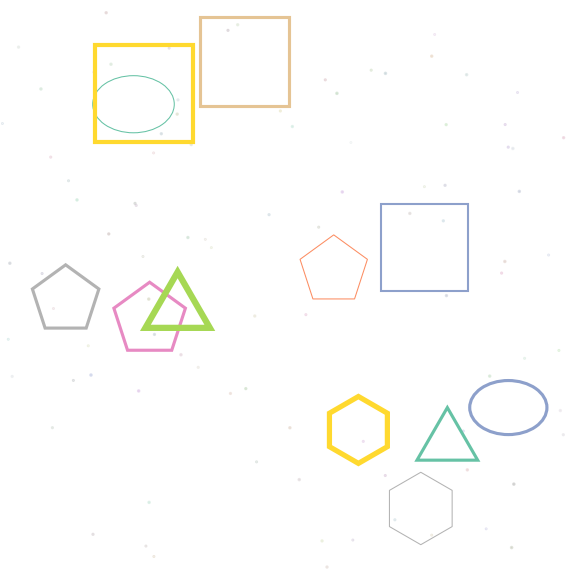[{"shape": "oval", "thickness": 0.5, "radius": 0.35, "center": [0.231, 0.819]}, {"shape": "triangle", "thickness": 1.5, "radius": 0.3, "center": [0.775, 0.233]}, {"shape": "pentagon", "thickness": 0.5, "radius": 0.31, "center": [0.578, 0.531]}, {"shape": "square", "thickness": 1, "radius": 0.38, "center": [0.735, 0.571]}, {"shape": "oval", "thickness": 1.5, "radius": 0.33, "center": [0.88, 0.293]}, {"shape": "pentagon", "thickness": 1.5, "radius": 0.33, "center": [0.259, 0.445]}, {"shape": "triangle", "thickness": 3, "radius": 0.32, "center": [0.308, 0.464]}, {"shape": "hexagon", "thickness": 2.5, "radius": 0.29, "center": [0.621, 0.255]}, {"shape": "square", "thickness": 2, "radius": 0.42, "center": [0.249, 0.837]}, {"shape": "square", "thickness": 1.5, "radius": 0.39, "center": [0.423, 0.892]}, {"shape": "hexagon", "thickness": 0.5, "radius": 0.31, "center": [0.729, 0.119]}, {"shape": "pentagon", "thickness": 1.5, "radius": 0.3, "center": [0.114, 0.48]}]